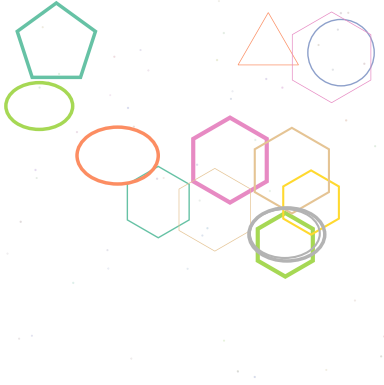[{"shape": "hexagon", "thickness": 1, "radius": 0.46, "center": [0.411, 0.475]}, {"shape": "pentagon", "thickness": 2.5, "radius": 0.53, "center": [0.146, 0.885]}, {"shape": "oval", "thickness": 2.5, "radius": 0.53, "center": [0.306, 0.596]}, {"shape": "triangle", "thickness": 0.5, "radius": 0.45, "center": [0.697, 0.877]}, {"shape": "circle", "thickness": 1, "radius": 0.43, "center": [0.886, 0.863]}, {"shape": "hexagon", "thickness": 0.5, "radius": 0.59, "center": [0.861, 0.851]}, {"shape": "hexagon", "thickness": 3, "radius": 0.55, "center": [0.597, 0.584]}, {"shape": "oval", "thickness": 2.5, "radius": 0.43, "center": [0.102, 0.725]}, {"shape": "hexagon", "thickness": 3, "radius": 0.41, "center": [0.741, 0.364]}, {"shape": "hexagon", "thickness": 1.5, "radius": 0.42, "center": [0.808, 0.474]}, {"shape": "hexagon", "thickness": 1.5, "radius": 0.56, "center": [0.758, 0.557]}, {"shape": "hexagon", "thickness": 0.5, "radius": 0.54, "center": [0.558, 0.455]}, {"shape": "oval", "thickness": 2.5, "radius": 0.49, "center": [0.745, 0.391]}, {"shape": "oval", "thickness": 1.5, "radius": 0.45, "center": [0.74, 0.393]}]